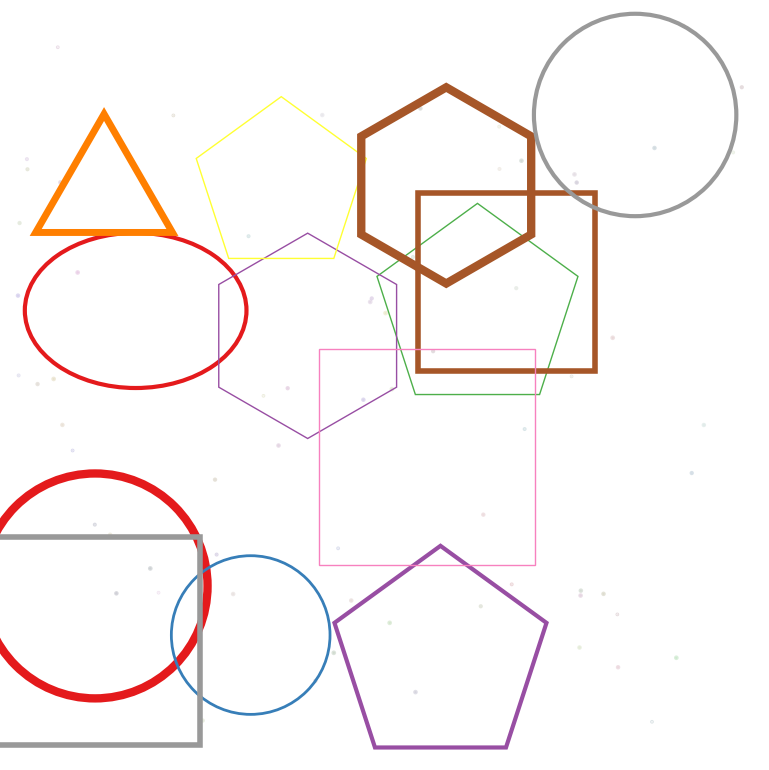[{"shape": "circle", "thickness": 3, "radius": 0.73, "center": [0.124, 0.239]}, {"shape": "oval", "thickness": 1.5, "radius": 0.72, "center": [0.176, 0.597]}, {"shape": "circle", "thickness": 1, "radius": 0.52, "center": [0.326, 0.175]}, {"shape": "pentagon", "thickness": 0.5, "radius": 0.69, "center": [0.62, 0.599]}, {"shape": "hexagon", "thickness": 0.5, "radius": 0.67, "center": [0.4, 0.564]}, {"shape": "pentagon", "thickness": 1.5, "radius": 0.72, "center": [0.572, 0.146]}, {"shape": "triangle", "thickness": 2.5, "radius": 0.51, "center": [0.135, 0.749]}, {"shape": "pentagon", "thickness": 0.5, "radius": 0.58, "center": [0.365, 0.758]}, {"shape": "square", "thickness": 2, "radius": 0.58, "center": [0.658, 0.634]}, {"shape": "hexagon", "thickness": 3, "radius": 0.64, "center": [0.58, 0.759]}, {"shape": "square", "thickness": 0.5, "radius": 0.7, "center": [0.555, 0.407]}, {"shape": "square", "thickness": 2, "radius": 0.67, "center": [0.125, 0.168]}, {"shape": "circle", "thickness": 1.5, "radius": 0.66, "center": [0.825, 0.851]}]